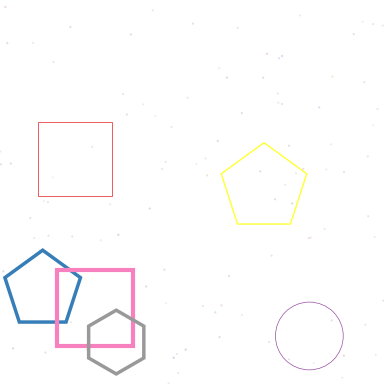[{"shape": "square", "thickness": 0.5, "radius": 0.48, "center": [0.194, 0.587]}, {"shape": "pentagon", "thickness": 2.5, "radius": 0.52, "center": [0.111, 0.247]}, {"shape": "circle", "thickness": 0.5, "radius": 0.44, "center": [0.804, 0.127]}, {"shape": "pentagon", "thickness": 1, "radius": 0.58, "center": [0.686, 0.513]}, {"shape": "square", "thickness": 3, "radius": 0.49, "center": [0.246, 0.2]}, {"shape": "hexagon", "thickness": 2.5, "radius": 0.41, "center": [0.302, 0.112]}]